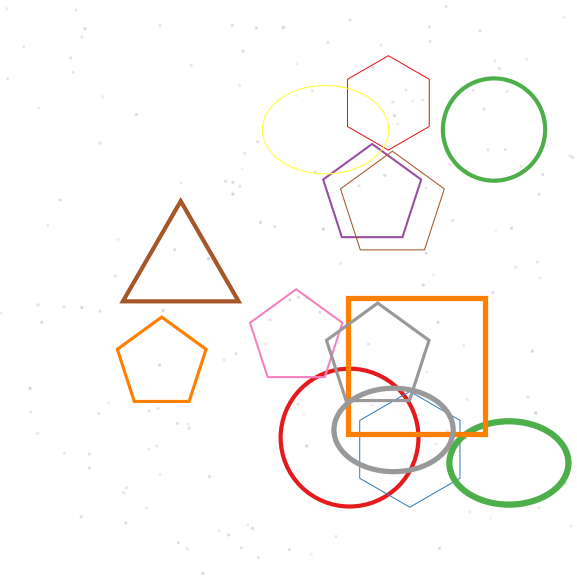[{"shape": "hexagon", "thickness": 0.5, "radius": 0.41, "center": [0.672, 0.821]}, {"shape": "circle", "thickness": 2, "radius": 0.6, "center": [0.605, 0.241]}, {"shape": "hexagon", "thickness": 0.5, "radius": 0.5, "center": [0.71, 0.221]}, {"shape": "oval", "thickness": 3, "radius": 0.52, "center": [0.881, 0.197]}, {"shape": "circle", "thickness": 2, "radius": 0.44, "center": [0.855, 0.775]}, {"shape": "pentagon", "thickness": 1, "radius": 0.45, "center": [0.644, 0.661]}, {"shape": "square", "thickness": 2.5, "radius": 0.59, "center": [0.721, 0.365]}, {"shape": "pentagon", "thickness": 1.5, "radius": 0.4, "center": [0.28, 0.369]}, {"shape": "oval", "thickness": 0.5, "radius": 0.55, "center": [0.564, 0.775]}, {"shape": "triangle", "thickness": 2, "radius": 0.58, "center": [0.313, 0.535]}, {"shape": "pentagon", "thickness": 0.5, "radius": 0.47, "center": [0.679, 0.643]}, {"shape": "pentagon", "thickness": 1, "radius": 0.42, "center": [0.513, 0.414]}, {"shape": "pentagon", "thickness": 1.5, "radius": 0.47, "center": [0.654, 0.381]}, {"shape": "oval", "thickness": 2.5, "radius": 0.52, "center": [0.682, 0.255]}]